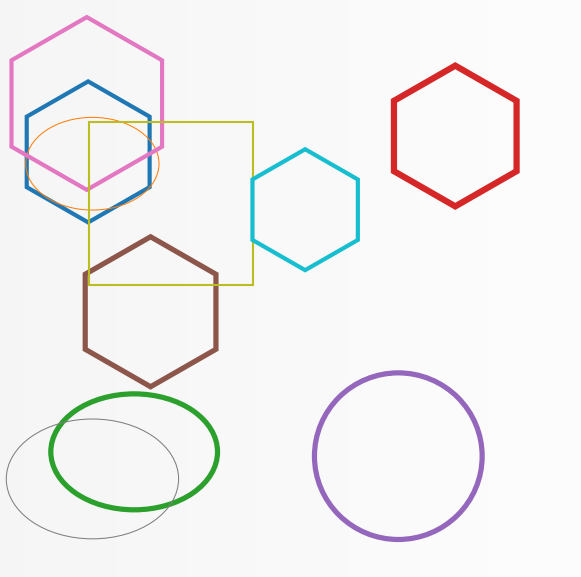[{"shape": "hexagon", "thickness": 2, "radius": 0.61, "center": [0.152, 0.736]}, {"shape": "oval", "thickness": 0.5, "radius": 0.57, "center": [0.159, 0.716]}, {"shape": "oval", "thickness": 2.5, "radius": 0.72, "center": [0.231, 0.217]}, {"shape": "hexagon", "thickness": 3, "radius": 0.61, "center": [0.783, 0.764]}, {"shape": "circle", "thickness": 2.5, "radius": 0.72, "center": [0.685, 0.209]}, {"shape": "hexagon", "thickness": 2.5, "radius": 0.65, "center": [0.259, 0.459]}, {"shape": "hexagon", "thickness": 2, "radius": 0.75, "center": [0.149, 0.82]}, {"shape": "oval", "thickness": 0.5, "radius": 0.74, "center": [0.159, 0.17]}, {"shape": "square", "thickness": 1, "radius": 0.7, "center": [0.294, 0.647]}, {"shape": "hexagon", "thickness": 2, "radius": 0.52, "center": [0.525, 0.636]}]